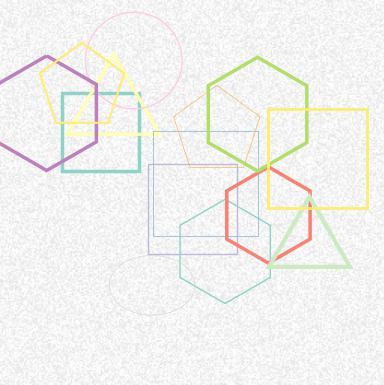[{"shape": "square", "thickness": 2.5, "radius": 0.5, "center": [0.261, 0.657]}, {"shape": "hexagon", "thickness": 1, "radius": 0.68, "center": [0.585, 0.347]}, {"shape": "triangle", "thickness": 2.5, "radius": 0.69, "center": [0.295, 0.72]}, {"shape": "square", "thickness": 1, "radius": 0.58, "center": [0.5, 0.457]}, {"shape": "hexagon", "thickness": 2.5, "radius": 0.62, "center": [0.697, 0.442]}, {"shape": "square", "thickness": 0.5, "radius": 0.69, "center": [0.533, 0.524]}, {"shape": "pentagon", "thickness": 0.5, "radius": 0.59, "center": [0.563, 0.66]}, {"shape": "hexagon", "thickness": 2.5, "radius": 0.74, "center": [0.669, 0.704]}, {"shape": "circle", "thickness": 1, "radius": 0.63, "center": [0.347, 0.843]}, {"shape": "oval", "thickness": 0.5, "radius": 0.55, "center": [0.395, 0.259]}, {"shape": "hexagon", "thickness": 2.5, "radius": 0.74, "center": [0.121, 0.706]}, {"shape": "triangle", "thickness": 3, "radius": 0.61, "center": [0.804, 0.368]}, {"shape": "pentagon", "thickness": 1.5, "radius": 0.58, "center": [0.213, 0.774]}, {"shape": "square", "thickness": 2, "radius": 0.64, "center": [0.825, 0.589]}]